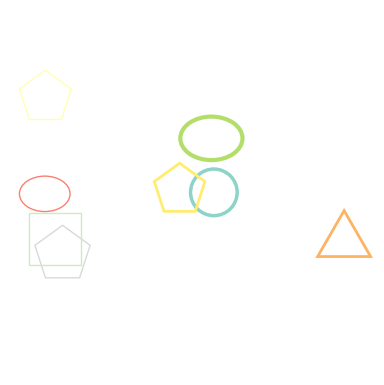[{"shape": "circle", "thickness": 2.5, "radius": 0.3, "center": [0.555, 0.5]}, {"shape": "pentagon", "thickness": 1, "radius": 0.35, "center": [0.118, 0.747]}, {"shape": "oval", "thickness": 1, "radius": 0.33, "center": [0.116, 0.497]}, {"shape": "triangle", "thickness": 2, "radius": 0.4, "center": [0.894, 0.373]}, {"shape": "oval", "thickness": 3, "radius": 0.4, "center": [0.549, 0.641]}, {"shape": "pentagon", "thickness": 1, "radius": 0.38, "center": [0.162, 0.339]}, {"shape": "square", "thickness": 1, "radius": 0.34, "center": [0.142, 0.38]}, {"shape": "pentagon", "thickness": 2, "radius": 0.35, "center": [0.467, 0.507]}]